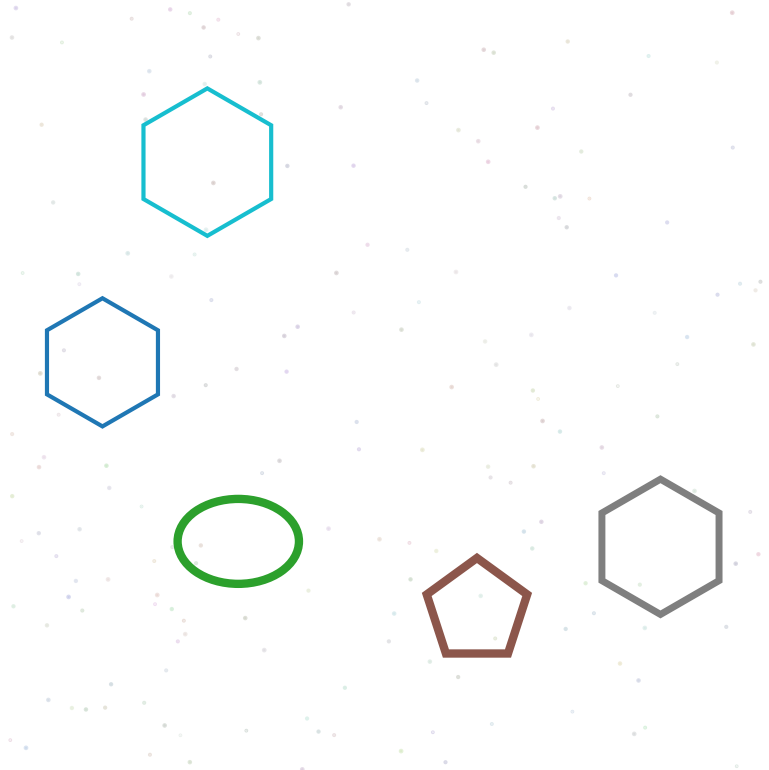[{"shape": "hexagon", "thickness": 1.5, "radius": 0.42, "center": [0.133, 0.529]}, {"shape": "oval", "thickness": 3, "radius": 0.39, "center": [0.309, 0.297]}, {"shape": "pentagon", "thickness": 3, "radius": 0.34, "center": [0.619, 0.207]}, {"shape": "hexagon", "thickness": 2.5, "radius": 0.44, "center": [0.858, 0.29]}, {"shape": "hexagon", "thickness": 1.5, "radius": 0.48, "center": [0.269, 0.789]}]